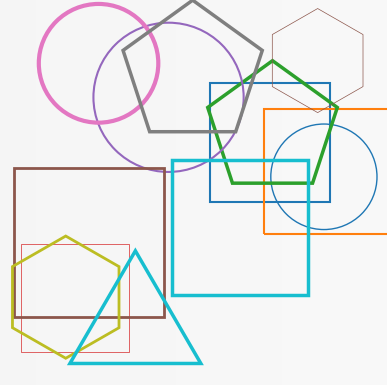[{"shape": "square", "thickness": 1.5, "radius": 0.78, "center": [0.697, 0.63]}, {"shape": "circle", "thickness": 1, "radius": 0.69, "center": [0.836, 0.541]}, {"shape": "square", "thickness": 1.5, "radius": 0.81, "center": [0.844, 0.555]}, {"shape": "pentagon", "thickness": 2.5, "radius": 0.88, "center": [0.703, 0.666]}, {"shape": "square", "thickness": 0.5, "radius": 0.7, "center": [0.193, 0.226]}, {"shape": "circle", "thickness": 1.5, "radius": 0.97, "center": [0.435, 0.747]}, {"shape": "hexagon", "thickness": 0.5, "radius": 0.68, "center": [0.82, 0.843]}, {"shape": "square", "thickness": 2, "radius": 0.96, "center": [0.229, 0.37]}, {"shape": "circle", "thickness": 3, "radius": 0.77, "center": [0.254, 0.836]}, {"shape": "pentagon", "thickness": 2.5, "radius": 0.94, "center": [0.497, 0.811]}, {"shape": "hexagon", "thickness": 2, "radius": 0.79, "center": [0.17, 0.228]}, {"shape": "square", "thickness": 2.5, "radius": 0.88, "center": [0.618, 0.409]}, {"shape": "triangle", "thickness": 2.5, "radius": 0.98, "center": [0.349, 0.153]}]